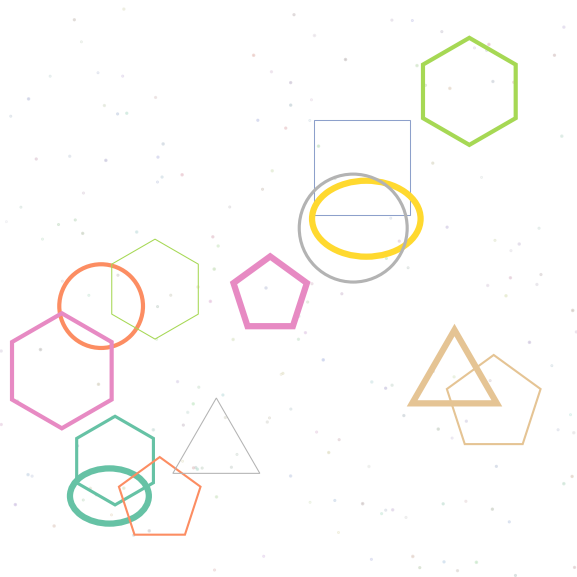[{"shape": "hexagon", "thickness": 1.5, "radius": 0.38, "center": [0.199, 0.202]}, {"shape": "oval", "thickness": 3, "radius": 0.34, "center": [0.189, 0.14]}, {"shape": "pentagon", "thickness": 1, "radius": 0.37, "center": [0.277, 0.133]}, {"shape": "circle", "thickness": 2, "radius": 0.36, "center": [0.175, 0.469]}, {"shape": "square", "thickness": 0.5, "radius": 0.41, "center": [0.627, 0.709]}, {"shape": "pentagon", "thickness": 3, "radius": 0.33, "center": [0.468, 0.488]}, {"shape": "hexagon", "thickness": 2, "radius": 0.5, "center": [0.107, 0.357]}, {"shape": "hexagon", "thickness": 2, "radius": 0.46, "center": [0.813, 0.841]}, {"shape": "hexagon", "thickness": 0.5, "radius": 0.43, "center": [0.268, 0.498]}, {"shape": "oval", "thickness": 3, "radius": 0.47, "center": [0.634, 0.62]}, {"shape": "pentagon", "thickness": 1, "radius": 0.43, "center": [0.855, 0.299]}, {"shape": "triangle", "thickness": 3, "radius": 0.42, "center": [0.787, 0.343]}, {"shape": "triangle", "thickness": 0.5, "radius": 0.43, "center": [0.375, 0.223]}, {"shape": "circle", "thickness": 1.5, "radius": 0.47, "center": [0.612, 0.604]}]